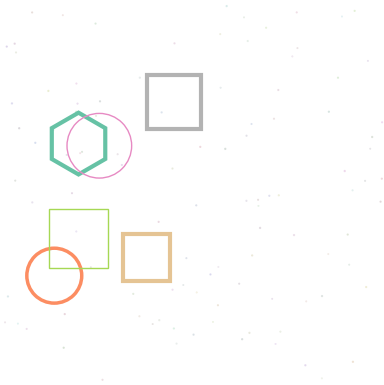[{"shape": "hexagon", "thickness": 3, "radius": 0.4, "center": [0.204, 0.627]}, {"shape": "circle", "thickness": 2.5, "radius": 0.36, "center": [0.141, 0.284]}, {"shape": "circle", "thickness": 1, "radius": 0.42, "center": [0.258, 0.621]}, {"shape": "square", "thickness": 1, "radius": 0.38, "center": [0.205, 0.379]}, {"shape": "square", "thickness": 3, "radius": 0.31, "center": [0.381, 0.332]}, {"shape": "square", "thickness": 3, "radius": 0.35, "center": [0.453, 0.735]}]